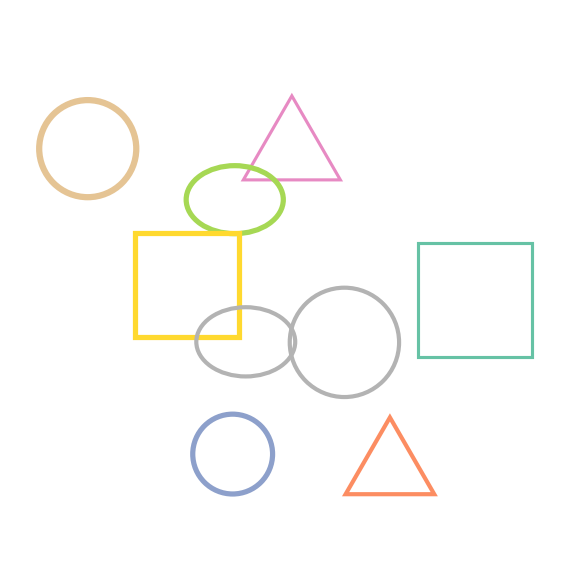[{"shape": "square", "thickness": 1.5, "radius": 0.49, "center": [0.822, 0.479]}, {"shape": "triangle", "thickness": 2, "radius": 0.44, "center": [0.675, 0.188]}, {"shape": "circle", "thickness": 2.5, "radius": 0.35, "center": [0.403, 0.213]}, {"shape": "triangle", "thickness": 1.5, "radius": 0.48, "center": [0.505, 0.736]}, {"shape": "oval", "thickness": 2.5, "radius": 0.42, "center": [0.406, 0.653]}, {"shape": "square", "thickness": 2.5, "radius": 0.45, "center": [0.323, 0.505]}, {"shape": "circle", "thickness": 3, "radius": 0.42, "center": [0.152, 0.742]}, {"shape": "oval", "thickness": 2, "radius": 0.43, "center": [0.426, 0.407]}, {"shape": "circle", "thickness": 2, "radius": 0.47, "center": [0.596, 0.406]}]